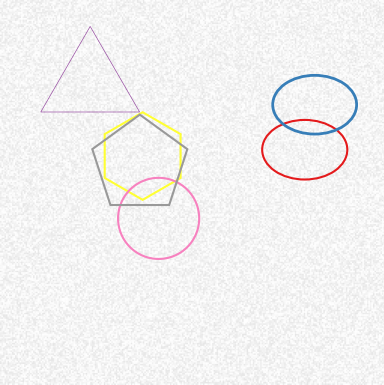[{"shape": "oval", "thickness": 1.5, "radius": 0.55, "center": [0.792, 0.611]}, {"shape": "oval", "thickness": 2, "radius": 0.54, "center": [0.817, 0.728]}, {"shape": "triangle", "thickness": 0.5, "radius": 0.74, "center": [0.234, 0.783]}, {"shape": "hexagon", "thickness": 1.5, "radius": 0.57, "center": [0.371, 0.595]}, {"shape": "circle", "thickness": 1.5, "radius": 0.53, "center": [0.412, 0.433]}, {"shape": "pentagon", "thickness": 1.5, "radius": 0.65, "center": [0.363, 0.572]}]